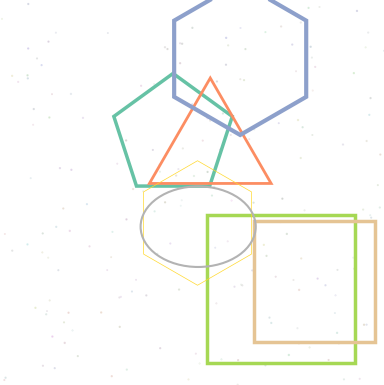[{"shape": "pentagon", "thickness": 2.5, "radius": 0.81, "center": [0.45, 0.648]}, {"shape": "triangle", "thickness": 2, "radius": 0.91, "center": [0.546, 0.615]}, {"shape": "hexagon", "thickness": 3, "radius": 0.99, "center": [0.624, 0.847]}, {"shape": "square", "thickness": 2.5, "radius": 0.96, "center": [0.729, 0.249]}, {"shape": "hexagon", "thickness": 0.5, "radius": 0.81, "center": [0.513, 0.421]}, {"shape": "square", "thickness": 2.5, "radius": 0.79, "center": [0.816, 0.27]}, {"shape": "oval", "thickness": 1.5, "radius": 0.75, "center": [0.515, 0.411]}]